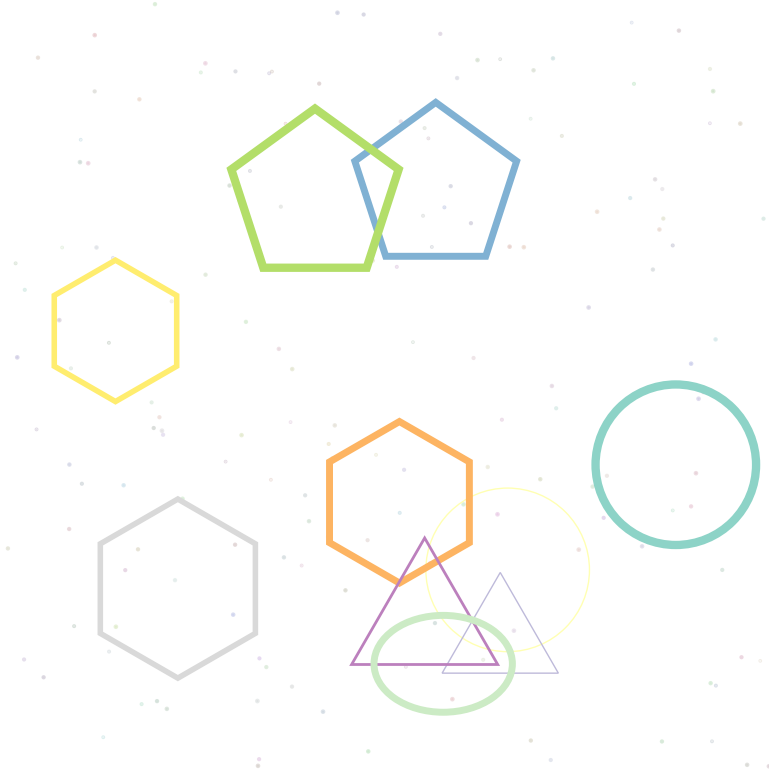[{"shape": "circle", "thickness": 3, "radius": 0.52, "center": [0.878, 0.396]}, {"shape": "circle", "thickness": 0.5, "radius": 0.53, "center": [0.659, 0.26]}, {"shape": "triangle", "thickness": 0.5, "radius": 0.44, "center": [0.65, 0.169]}, {"shape": "pentagon", "thickness": 2.5, "radius": 0.55, "center": [0.566, 0.757]}, {"shape": "hexagon", "thickness": 2.5, "radius": 0.52, "center": [0.519, 0.348]}, {"shape": "pentagon", "thickness": 3, "radius": 0.57, "center": [0.409, 0.745]}, {"shape": "hexagon", "thickness": 2, "radius": 0.58, "center": [0.231, 0.236]}, {"shape": "triangle", "thickness": 1, "radius": 0.55, "center": [0.551, 0.192]}, {"shape": "oval", "thickness": 2.5, "radius": 0.45, "center": [0.576, 0.138]}, {"shape": "hexagon", "thickness": 2, "radius": 0.46, "center": [0.15, 0.57]}]